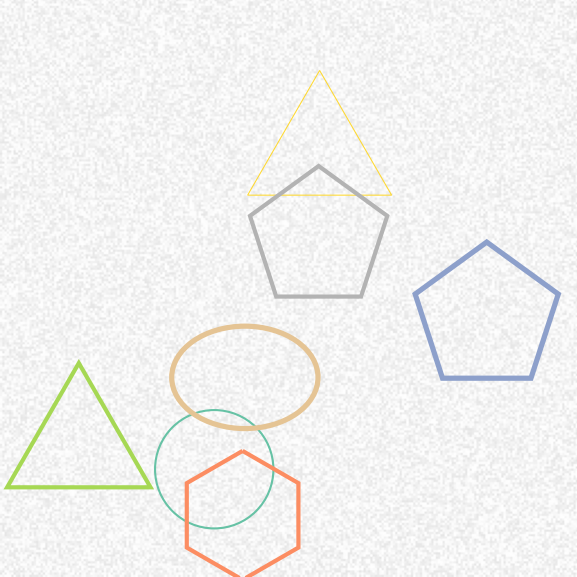[{"shape": "circle", "thickness": 1, "radius": 0.51, "center": [0.371, 0.187]}, {"shape": "hexagon", "thickness": 2, "radius": 0.56, "center": [0.42, 0.107]}, {"shape": "pentagon", "thickness": 2.5, "radius": 0.65, "center": [0.843, 0.45]}, {"shape": "triangle", "thickness": 2, "radius": 0.72, "center": [0.136, 0.227]}, {"shape": "triangle", "thickness": 0.5, "radius": 0.72, "center": [0.553, 0.733]}, {"shape": "oval", "thickness": 2.5, "radius": 0.63, "center": [0.424, 0.346]}, {"shape": "pentagon", "thickness": 2, "radius": 0.62, "center": [0.552, 0.587]}]